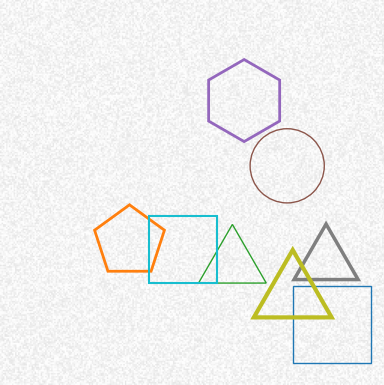[{"shape": "square", "thickness": 1, "radius": 0.5, "center": [0.863, 0.157]}, {"shape": "pentagon", "thickness": 2, "radius": 0.48, "center": [0.336, 0.373]}, {"shape": "triangle", "thickness": 1, "radius": 0.51, "center": [0.604, 0.316]}, {"shape": "hexagon", "thickness": 2, "radius": 0.53, "center": [0.634, 0.739]}, {"shape": "circle", "thickness": 1, "radius": 0.48, "center": [0.746, 0.569]}, {"shape": "triangle", "thickness": 2.5, "radius": 0.48, "center": [0.847, 0.322]}, {"shape": "triangle", "thickness": 3, "radius": 0.58, "center": [0.76, 0.234]}, {"shape": "square", "thickness": 1.5, "radius": 0.44, "center": [0.475, 0.352]}]